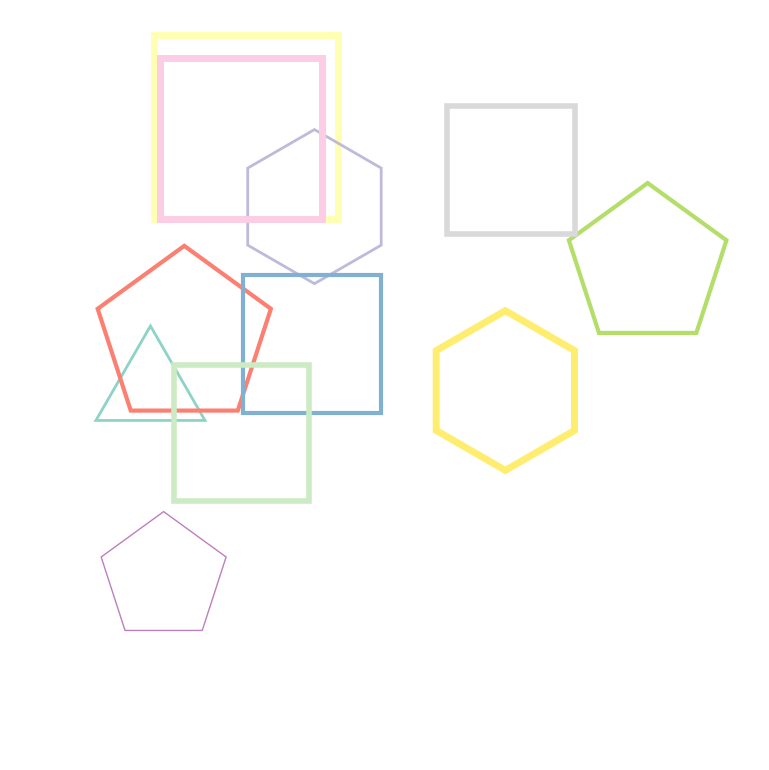[{"shape": "triangle", "thickness": 1, "radius": 0.41, "center": [0.195, 0.495]}, {"shape": "square", "thickness": 2.5, "radius": 0.6, "center": [0.319, 0.835]}, {"shape": "hexagon", "thickness": 1, "radius": 0.5, "center": [0.408, 0.732]}, {"shape": "pentagon", "thickness": 1.5, "radius": 0.59, "center": [0.239, 0.562]}, {"shape": "square", "thickness": 1.5, "radius": 0.45, "center": [0.405, 0.553]}, {"shape": "pentagon", "thickness": 1.5, "radius": 0.54, "center": [0.841, 0.655]}, {"shape": "square", "thickness": 2.5, "radius": 0.52, "center": [0.313, 0.82]}, {"shape": "square", "thickness": 2, "radius": 0.42, "center": [0.663, 0.78]}, {"shape": "pentagon", "thickness": 0.5, "radius": 0.43, "center": [0.213, 0.25]}, {"shape": "square", "thickness": 2, "radius": 0.44, "center": [0.314, 0.438]}, {"shape": "hexagon", "thickness": 2.5, "radius": 0.52, "center": [0.656, 0.493]}]